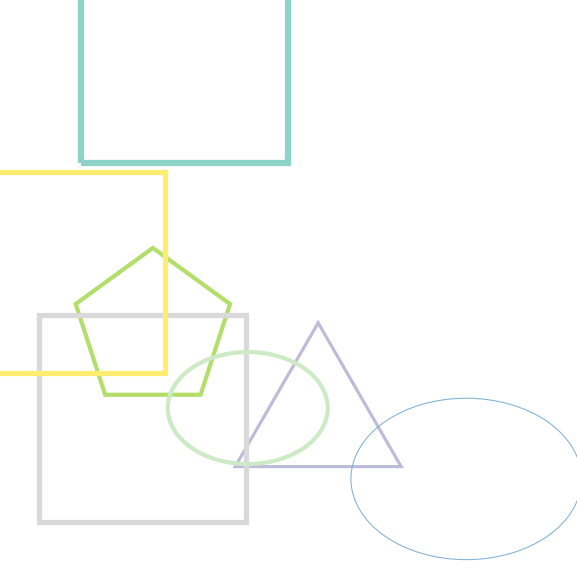[{"shape": "square", "thickness": 3, "radius": 0.89, "center": [0.319, 0.896]}, {"shape": "triangle", "thickness": 1.5, "radius": 0.83, "center": [0.551, 0.274]}, {"shape": "oval", "thickness": 0.5, "radius": 1.0, "center": [0.807, 0.17]}, {"shape": "pentagon", "thickness": 2, "radius": 0.7, "center": [0.265, 0.429]}, {"shape": "square", "thickness": 2.5, "radius": 0.9, "center": [0.247, 0.275]}, {"shape": "oval", "thickness": 2, "radius": 0.69, "center": [0.429, 0.293]}, {"shape": "square", "thickness": 2.5, "radius": 0.87, "center": [0.113, 0.526]}]